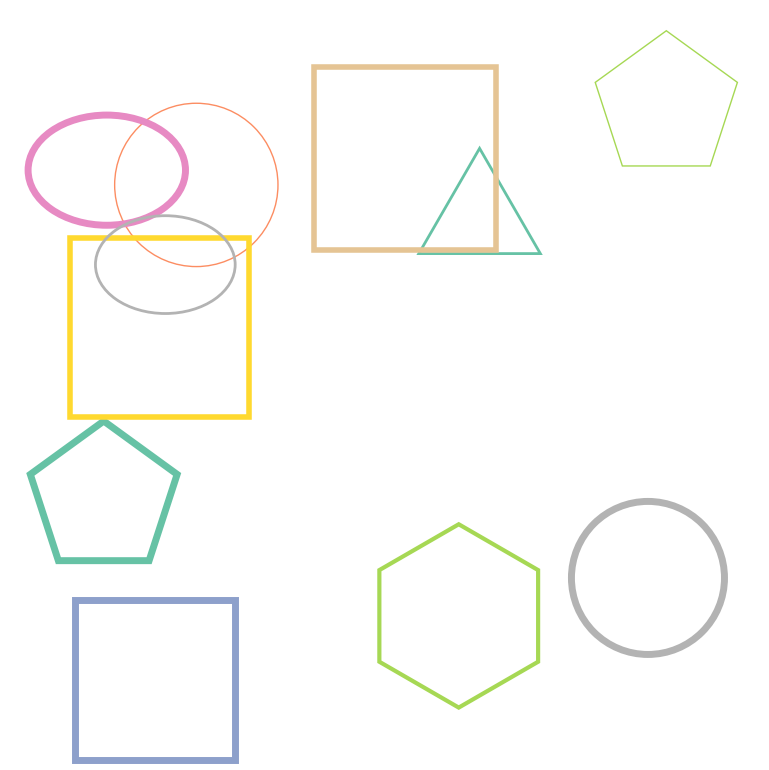[{"shape": "pentagon", "thickness": 2.5, "radius": 0.5, "center": [0.135, 0.353]}, {"shape": "triangle", "thickness": 1, "radius": 0.46, "center": [0.623, 0.716]}, {"shape": "circle", "thickness": 0.5, "radius": 0.53, "center": [0.255, 0.76]}, {"shape": "square", "thickness": 2.5, "radius": 0.52, "center": [0.201, 0.117]}, {"shape": "oval", "thickness": 2.5, "radius": 0.51, "center": [0.139, 0.779]}, {"shape": "pentagon", "thickness": 0.5, "radius": 0.49, "center": [0.865, 0.863]}, {"shape": "hexagon", "thickness": 1.5, "radius": 0.6, "center": [0.596, 0.2]}, {"shape": "square", "thickness": 2, "radius": 0.58, "center": [0.207, 0.575]}, {"shape": "square", "thickness": 2, "radius": 0.59, "center": [0.526, 0.794]}, {"shape": "circle", "thickness": 2.5, "radius": 0.5, "center": [0.842, 0.249]}, {"shape": "oval", "thickness": 1, "radius": 0.45, "center": [0.215, 0.656]}]